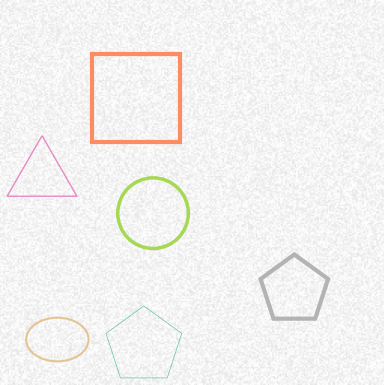[{"shape": "pentagon", "thickness": 0.5, "radius": 0.52, "center": [0.374, 0.102]}, {"shape": "square", "thickness": 3, "radius": 0.57, "center": [0.354, 0.746]}, {"shape": "triangle", "thickness": 1, "radius": 0.52, "center": [0.109, 0.543]}, {"shape": "circle", "thickness": 2.5, "radius": 0.46, "center": [0.398, 0.446]}, {"shape": "oval", "thickness": 1.5, "radius": 0.4, "center": [0.149, 0.118]}, {"shape": "pentagon", "thickness": 3, "radius": 0.46, "center": [0.765, 0.247]}]